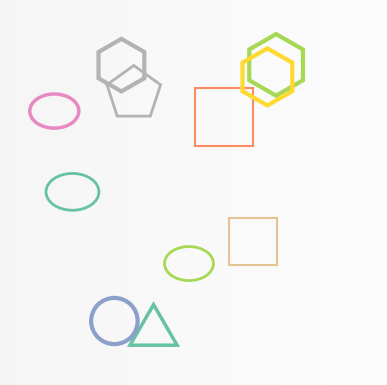[{"shape": "oval", "thickness": 2, "radius": 0.34, "center": [0.187, 0.502]}, {"shape": "triangle", "thickness": 2.5, "radius": 0.35, "center": [0.396, 0.139]}, {"shape": "square", "thickness": 1.5, "radius": 0.38, "center": [0.577, 0.696]}, {"shape": "circle", "thickness": 3, "radius": 0.3, "center": [0.295, 0.166]}, {"shape": "oval", "thickness": 2.5, "radius": 0.32, "center": [0.14, 0.712]}, {"shape": "oval", "thickness": 2, "radius": 0.32, "center": [0.488, 0.315]}, {"shape": "hexagon", "thickness": 3, "radius": 0.4, "center": [0.713, 0.831]}, {"shape": "hexagon", "thickness": 3, "radius": 0.37, "center": [0.69, 0.8]}, {"shape": "square", "thickness": 1.5, "radius": 0.31, "center": [0.653, 0.372]}, {"shape": "hexagon", "thickness": 3, "radius": 0.34, "center": [0.313, 0.831]}, {"shape": "pentagon", "thickness": 2, "radius": 0.36, "center": [0.345, 0.757]}]